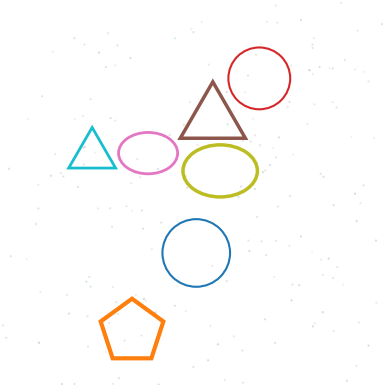[{"shape": "circle", "thickness": 1.5, "radius": 0.44, "center": [0.51, 0.343]}, {"shape": "pentagon", "thickness": 3, "radius": 0.43, "center": [0.343, 0.139]}, {"shape": "circle", "thickness": 1.5, "radius": 0.4, "center": [0.673, 0.796]}, {"shape": "triangle", "thickness": 2.5, "radius": 0.49, "center": [0.553, 0.69]}, {"shape": "oval", "thickness": 2, "radius": 0.38, "center": [0.385, 0.602]}, {"shape": "oval", "thickness": 2.5, "radius": 0.48, "center": [0.572, 0.556]}, {"shape": "triangle", "thickness": 2, "radius": 0.35, "center": [0.239, 0.599]}]